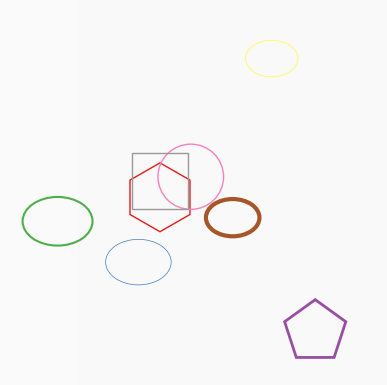[{"shape": "hexagon", "thickness": 1, "radius": 0.45, "center": [0.413, 0.488]}, {"shape": "oval", "thickness": 0.5, "radius": 0.42, "center": [0.357, 0.319]}, {"shape": "oval", "thickness": 1.5, "radius": 0.45, "center": [0.149, 0.425]}, {"shape": "pentagon", "thickness": 2, "radius": 0.41, "center": [0.813, 0.139]}, {"shape": "oval", "thickness": 0.5, "radius": 0.34, "center": [0.701, 0.848]}, {"shape": "oval", "thickness": 3, "radius": 0.35, "center": [0.6, 0.435]}, {"shape": "circle", "thickness": 1, "radius": 0.42, "center": [0.492, 0.541]}, {"shape": "square", "thickness": 1, "radius": 0.36, "center": [0.413, 0.529]}]